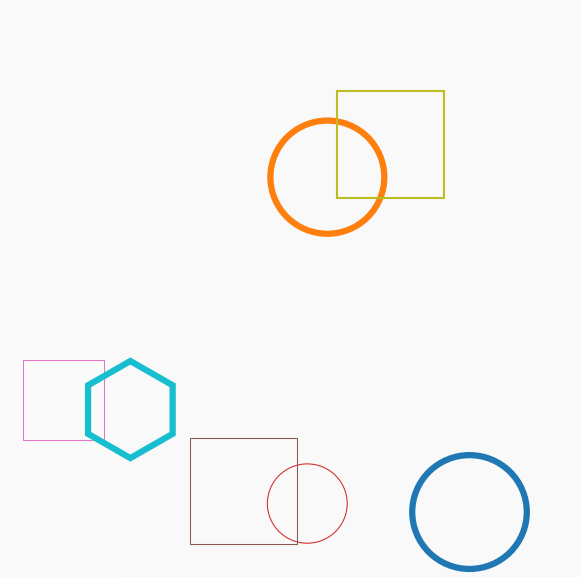[{"shape": "circle", "thickness": 3, "radius": 0.49, "center": [0.808, 0.112]}, {"shape": "circle", "thickness": 3, "radius": 0.49, "center": [0.563, 0.692]}, {"shape": "circle", "thickness": 0.5, "radius": 0.34, "center": [0.529, 0.127]}, {"shape": "square", "thickness": 0.5, "radius": 0.46, "center": [0.419, 0.149]}, {"shape": "square", "thickness": 0.5, "radius": 0.35, "center": [0.109, 0.307]}, {"shape": "square", "thickness": 1, "radius": 0.46, "center": [0.672, 0.749]}, {"shape": "hexagon", "thickness": 3, "radius": 0.42, "center": [0.224, 0.29]}]